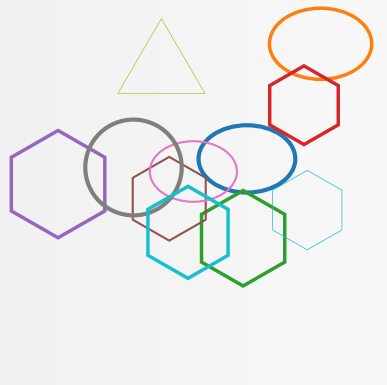[{"shape": "oval", "thickness": 3, "radius": 0.62, "center": [0.637, 0.587]}, {"shape": "oval", "thickness": 2.5, "radius": 0.66, "center": [0.827, 0.886]}, {"shape": "hexagon", "thickness": 2.5, "radius": 0.62, "center": [0.627, 0.381]}, {"shape": "hexagon", "thickness": 2.5, "radius": 0.51, "center": [0.784, 0.727]}, {"shape": "hexagon", "thickness": 2.5, "radius": 0.7, "center": [0.15, 0.522]}, {"shape": "hexagon", "thickness": 1.5, "radius": 0.54, "center": [0.437, 0.484]}, {"shape": "oval", "thickness": 1.5, "radius": 0.56, "center": [0.499, 0.555]}, {"shape": "circle", "thickness": 3, "radius": 0.62, "center": [0.344, 0.565]}, {"shape": "triangle", "thickness": 0.5, "radius": 0.65, "center": [0.417, 0.822]}, {"shape": "hexagon", "thickness": 0.5, "radius": 0.52, "center": [0.793, 0.454]}, {"shape": "hexagon", "thickness": 2.5, "radius": 0.6, "center": [0.485, 0.397]}]